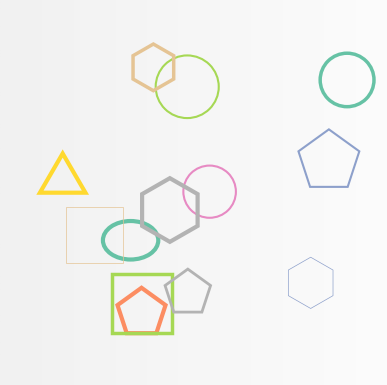[{"shape": "oval", "thickness": 3, "radius": 0.36, "center": [0.337, 0.376]}, {"shape": "circle", "thickness": 2.5, "radius": 0.35, "center": [0.896, 0.792]}, {"shape": "pentagon", "thickness": 3, "radius": 0.33, "center": [0.365, 0.187]}, {"shape": "hexagon", "thickness": 0.5, "radius": 0.33, "center": [0.802, 0.265]}, {"shape": "pentagon", "thickness": 1.5, "radius": 0.41, "center": [0.849, 0.581]}, {"shape": "circle", "thickness": 1.5, "radius": 0.34, "center": [0.541, 0.502]}, {"shape": "square", "thickness": 2.5, "radius": 0.39, "center": [0.366, 0.212]}, {"shape": "circle", "thickness": 1.5, "radius": 0.41, "center": [0.483, 0.775]}, {"shape": "triangle", "thickness": 3, "radius": 0.34, "center": [0.162, 0.533]}, {"shape": "square", "thickness": 0.5, "radius": 0.37, "center": [0.244, 0.39]}, {"shape": "hexagon", "thickness": 2.5, "radius": 0.3, "center": [0.396, 0.825]}, {"shape": "hexagon", "thickness": 3, "radius": 0.41, "center": [0.438, 0.455]}, {"shape": "pentagon", "thickness": 2, "radius": 0.31, "center": [0.485, 0.239]}]